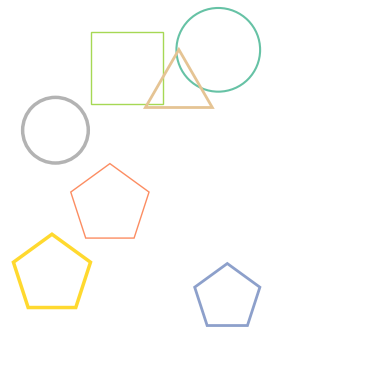[{"shape": "circle", "thickness": 1.5, "radius": 0.54, "center": [0.567, 0.871]}, {"shape": "pentagon", "thickness": 1, "radius": 0.53, "center": [0.285, 0.468]}, {"shape": "pentagon", "thickness": 2, "radius": 0.45, "center": [0.59, 0.226]}, {"shape": "square", "thickness": 1, "radius": 0.47, "center": [0.329, 0.822]}, {"shape": "pentagon", "thickness": 2.5, "radius": 0.53, "center": [0.135, 0.286]}, {"shape": "triangle", "thickness": 2, "radius": 0.5, "center": [0.465, 0.771]}, {"shape": "circle", "thickness": 2.5, "radius": 0.43, "center": [0.144, 0.662]}]